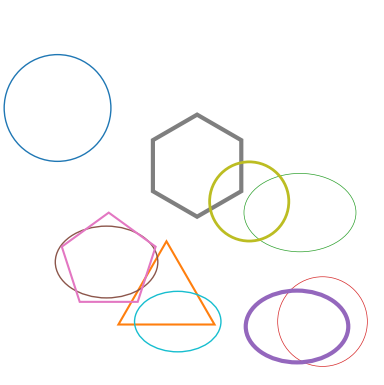[{"shape": "circle", "thickness": 1, "radius": 0.69, "center": [0.149, 0.72]}, {"shape": "triangle", "thickness": 1.5, "radius": 0.72, "center": [0.432, 0.229]}, {"shape": "oval", "thickness": 0.5, "radius": 0.73, "center": [0.779, 0.448]}, {"shape": "circle", "thickness": 0.5, "radius": 0.58, "center": [0.838, 0.165]}, {"shape": "oval", "thickness": 3, "radius": 0.67, "center": [0.771, 0.152]}, {"shape": "oval", "thickness": 1, "radius": 0.67, "center": [0.277, 0.319]}, {"shape": "pentagon", "thickness": 1.5, "radius": 0.64, "center": [0.282, 0.32]}, {"shape": "hexagon", "thickness": 3, "radius": 0.66, "center": [0.512, 0.57]}, {"shape": "circle", "thickness": 2, "radius": 0.51, "center": [0.647, 0.477]}, {"shape": "oval", "thickness": 1, "radius": 0.56, "center": [0.462, 0.165]}]